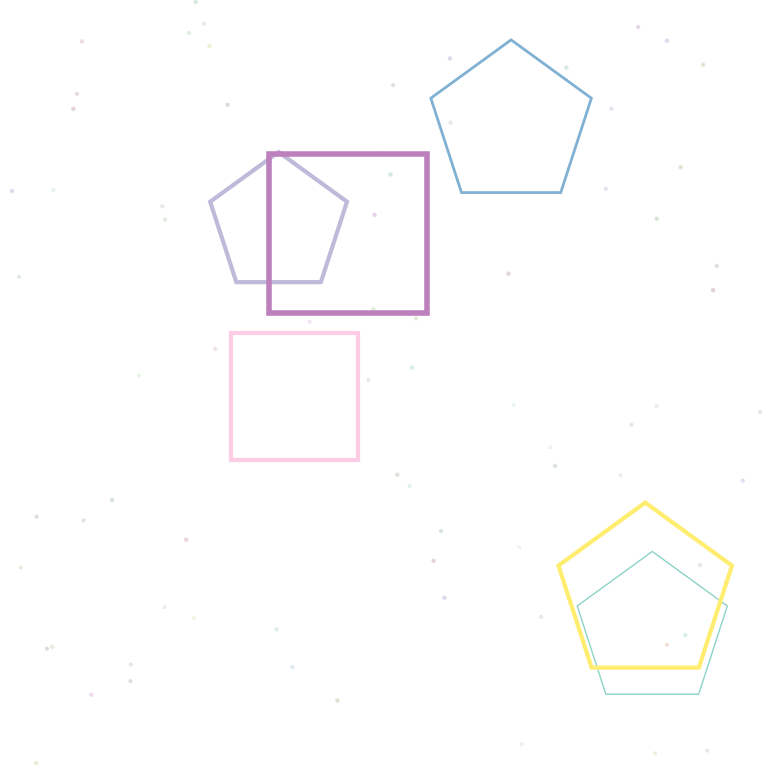[{"shape": "pentagon", "thickness": 0.5, "radius": 0.51, "center": [0.847, 0.181]}, {"shape": "pentagon", "thickness": 1.5, "radius": 0.47, "center": [0.362, 0.709]}, {"shape": "pentagon", "thickness": 1, "radius": 0.55, "center": [0.664, 0.839]}, {"shape": "square", "thickness": 1.5, "radius": 0.41, "center": [0.383, 0.485]}, {"shape": "square", "thickness": 2, "radius": 0.51, "center": [0.452, 0.697]}, {"shape": "pentagon", "thickness": 1.5, "radius": 0.59, "center": [0.838, 0.229]}]